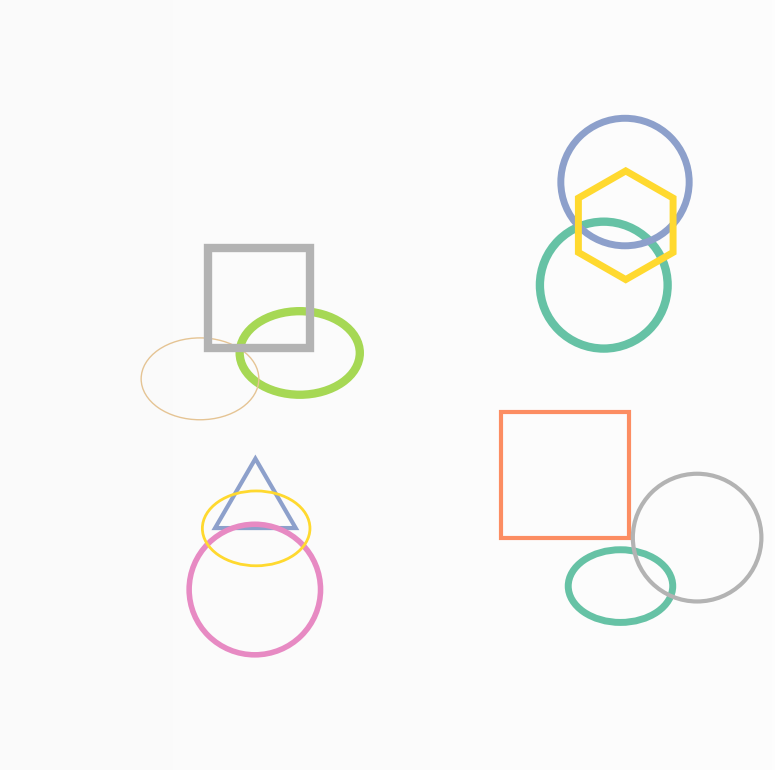[{"shape": "oval", "thickness": 2.5, "radius": 0.34, "center": [0.801, 0.239]}, {"shape": "circle", "thickness": 3, "radius": 0.41, "center": [0.779, 0.63]}, {"shape": "square", "thickness": 1.5, "radius": 0.41, "center": [0.729, 0.383]}, {"shape": "triangle", "thickness": 1.5, "radius": 0.3, "center": [0.33, 0.344]}, {"shape": "circle", "thickness": 2.5, "radius": 0.41, "center": [0.806, 0.764]}, {"shape": "circle", "thickness": 2, "radius": 0.42, "center": [0.329, 0.234]}, {"shape": "oval", "thickness": 3, "radius": 0.39, "center": [0.387, 0.542]}, {"shape": "oval", "thickness": 1, "radius": 0.35, "center": [0.331, 0.314]}, {"shape": "hexagon", "thickness": 2.5, "radius": 0.35, "center": [0.807, 0.707]}, {"shape": "oval", "thickness": 0.5, "radius": 0.38, "center": [0.258, 0.508]}, {"shape": "circle", "thickness": 1.5, "radius": 0.41, "center": [0.899, 0.302]}, {"shape": "square", "thickness": 3, "radius": 0.33, "center": [0.334, 0.613]}]